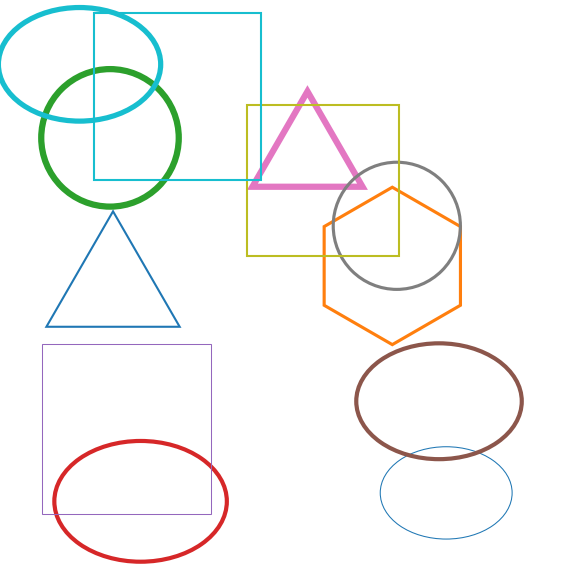[{"shape": "triangle", "thickness": 1, "radius": 0.67, "center": [0.196, 0.5]}, {"shape": "oval", "thickness": 0.5, "radius": 0.57, "center": [0.773, 0.146]}, {"shape": "hexagon", "thickness": 1.5, "radius": 0.68, "center": [0.679, 0.539]}, {"shape": "circle", "thickness": 3, "radius": 0.6, "center": [0.19, 0.76]}, {"shape": "oval", "thickness": 2, "radius": 0.75, "center": [0.243, 0.131]}, {"shape": "square", "thickness": 0.5, "radius": 0.73, "center": [0.219, 0.256]}, {"shape": "oval", "thickness": 2, "radius": 0.72, "center": [0.76, 0.304]}, {"shape": "triangle", "thickness": 3, "radius": 0.55, "center": [0.532, 0.731]}, {"shape": "circle", "thickness": 1.5, "radius": 0.55, "center": [0.687, 0.608]}, {"shape": "square", "thickness": 1, "radius": 0.66, "center": [0.56, 0.687]}, {"shape": "oval", "thickness": 2.5, "radius": 0.7, "center": [0.138, 0.888]}, {"shape": "square", "thickness": 1, "radius": 0.72, "center": [0.307, 0.833]}]